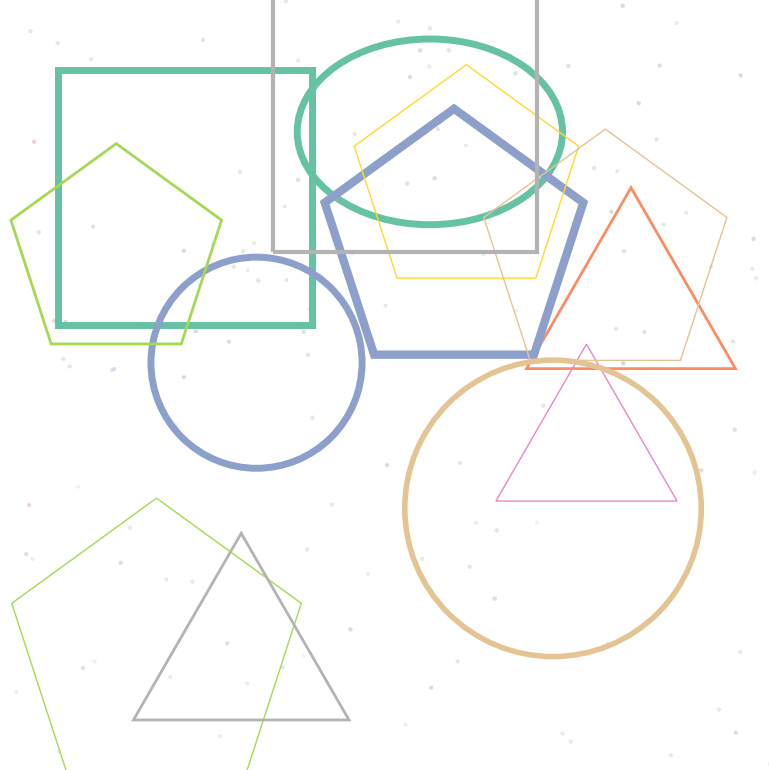[{"shape": "square", "thickness": 2.5, "radius": 0.83, "center": [0.24, 0.743]}, {"shape": "oval", "thickness": 2.5, "radius": 0.86, "center": [0.558, 0.829]}, {"shape": "triangle", "thickness": 1, "radius": 0.78, "center": [0.819, 0.6]}, {"shape": "pentagon", "thickness": 3, "radius": 0.88, "center": [0.59, 0.682]}, {"shape": "circle", "thickness": 2.5, "radius": 0.69, "center": [0.333, 0.529]}, {"shape": "triangle", "thickness": 0.5, "radius": 0.68, "center": [0.762, 0.417]}, {"shape": "pentagon", "thickness": 1, "radius": 0.72, "center": [0.151, 0.67]}, {"shape": "pentagon", "thickness": 0.5, "radius": 0.99, "center": [0.203, 0.155]}, {"shape": "pentagon", "thickness": 0.5, "radius": 0.77, "center": [0.606, 0.763]}, {"shape": "circle", "thickness": 2, "radius": 0.96, "center": [0.718, 0.34]}, {"shape": "pentagon", "thickness": 0.5, "radius": 0.83, "center": [0.786, 0.666]}, {"shape": "triangle", "thickness": 1, "radius": 0.81, "center": [0.313, 0.146]}, {"shape": "square", "thickness": 1.5, "radius": 0.86, "center": [0.526, 0.844]}]